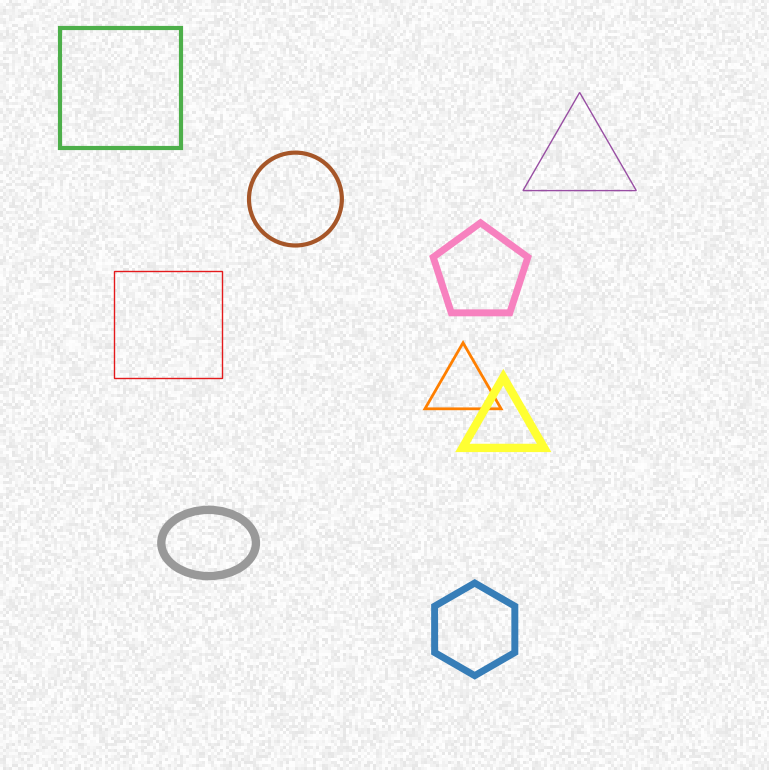[{"shape": "square", "thickness": 0.5, "radius": 0.35, "center": [0.218, 0.579]}, {"shape": "hexagon", "thickness": 2.5, "radius": 0.3, "center": [0.617, 0.183]}, {"shape": "square", "thickness": 1.5, "radius": 0.39, "center": [0.156, 0.886]}, {"shape": "triangle", "thickness": 0.5, "radius": 0.42, "center": [0.753, 0.795]}, {"shape": "triangle", "thickness": 1, "radius": 0.29, "center": [0.601, 0.498]}, {"shape": "triangle", "thickness": 3, "radius": 0.31, "center": [0.654, 0.449]}, {"shape": "circle", "thickness": 1.5, "radius": 0.3, "center": [0.384, 0.741]}, {"shape": "pentagon", "thickness": 2.5, "radius": 0.32, "center": [0.624, 0.646]}, {"shape": "oval", "thickness": 3, "radius": 0.31, "center": [0.271, 0.295]}]